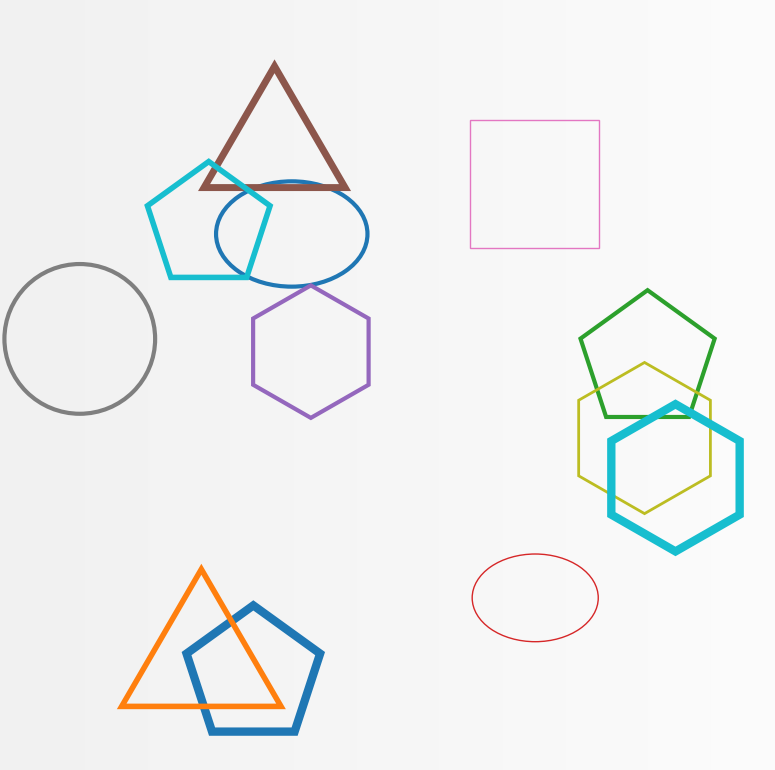[{"shape": "oval", "thickness": 1.5, "radius": 0.49, "center": [0.376, 0.696]}, {"shape": "pentagon", "thickness": 3, "radius": 0.45, "center": [0.327, 0.123]}, {"shape": "triangle", "thickness": 2, "radius": 0.59, "center": [0.26, 0.142]}, {"shape": "pentagon", "thickness": 1.5, "radius": 0.46, "center": [0.836, 0.532]}, {"shape": "oval", "thickness": 0.5, "radius": 0.41, "center": [0.691, 0.224]}, {"shape": "hexagon", "thickness": 1.5, "radius": 0.43, "center": [0.401, 0.543]}, {"shape": "triangle", "thickness": 2.5, "radius": 0.53, "center": [0.354, 0.809]}, {"shape": "square", "thickness": 0.5, "radius": 0.42, "center": [0.69, 0.761]}, {"shape": "circle", "thickness": 1.5, "radius": 0.49, "center": [0.103, 0.56]}, {"shape": "hexagon", "thickness": 1, "radius": 0.49, "center": [0.832, 0.431]}, {"shape": "pentagon", "thickness": 2, "radius": 0.42, "center": [0.269, 0.707]}, {"shape": "hexagon", "thickness": 3, "radius": 0.48, "center": [0.872, 0.379]}]